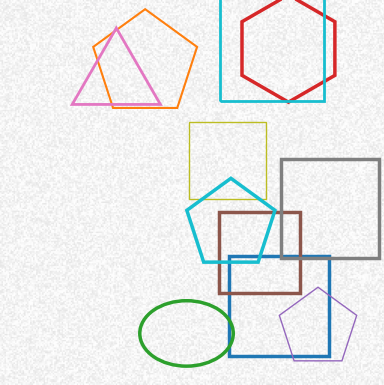[{"shape": "square", "thickness": 2.5, "radius": 0.65, "center": [0.725, 0.205]}, {"shape": "pentagon", "thickness": 1.5, "radius": 0.71, "center": [0.377, 0.834]}, {"shape": "oval", "thickness": 2.5, "radius": 0.61, "center": [0.484, 0.134]}, {"shape": "hexagon", "thickness": 2.5, "radius": 0.7, "center": [0.749, 0.874]}, {"shape": "pentagon", "thickness": 1, "radius": 0.53, "center": [0.826, 0.148]}, {"shape": "square", "thickness": 2.5, "radius": 0.53, "center": [0.673, 0.343]}, {"shape": "triangle", "thickness": 2, "radius": 0.66, "center": [0.302, 0.795]}, {"shape": "square", "thickness": 2.5, "radius": 0.64, "center": [0.858, 0.458]}, {"shape": "square", "thickness": 1, "radius": 0.5, "center": [0.591, 0.582]}, {"shape": "square", "thickness": 2, "radius": 0.67, "center": [0.707, 0.873]}, {"shape": "pentagon", "thickness": 2.5, "radius": 0.6, "center": [0.6, 0.416]}]